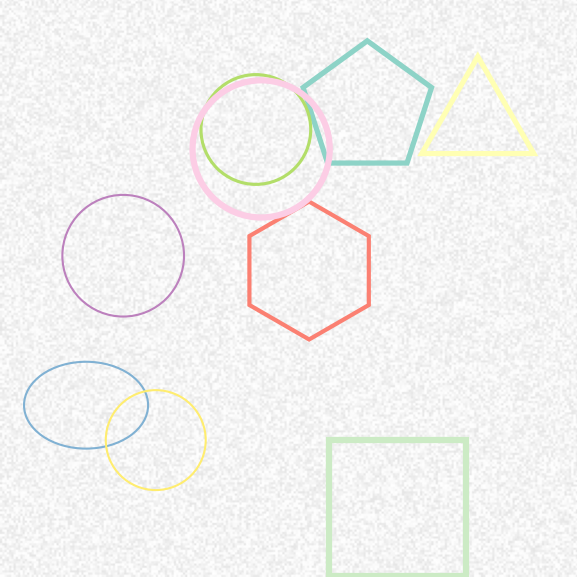[{"shape": "pentagon", "thickness": 2.5, "radius": 0.58, "center": [0.636, 0.811]}, {"shape": "triangle", "thickness": 2.5, "radius": 0.56, "center": [0.827, 0.789]}, {"shape": "hexagon", "thickness": 2, "radius": 0.6, "center": [0.535, 0.531]}, {"shape": "oval", "thickness": 1, "radius": 0.54, "center": [0.149, 0.298]}, {"shape": "circle", "thickness": 1.5, "radius": 0.48, "center": [0.443, 0.775]}, {"shape": "circle", "thickness": 3, "radius": 0.59, "center": [0.452, 0.741]}, {"shape": "circle", "thickness": 1, "radius": 0.53, "center": [0.213, 0.556]}, {"shape": "square", "thickness": 3, "radius": 0.59, "center": [0.688, 0.119]}, {"shape": "circle", "thickness": 1, "radius": 0.43, "center": [0.27, 0.237]}]